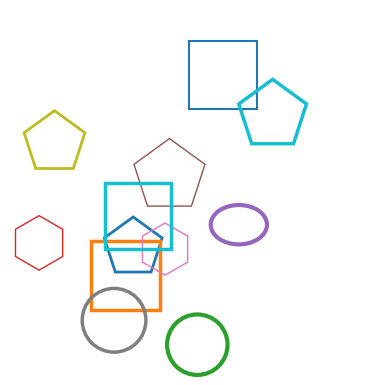[{"shape": "square", "thickness": 1.5, "radius": 0.44, "center": [0.58, 0.805]}, {"shape": "pentagon", "thickness": 2, "radius": 0.4, "center": [0.346, 0.357]}, {"shape": "square", "thickness": 2.5, "radius": 0.45, "center": [0.326, 0.284]}, {"shape": "circle", "thickness": 3, "radius": 0.39, "center": [0.512, 0.105]}, {"shape": "hexagon", "thickness": 1, "radius": 0.35, "center": [0.102, 0.369]}, {"shape": "oval", "thickness": 3, "radius": 0.37, "center": [0.62, 0.416]}, {"shape": "pentagon", "thickness": 1, "radius": 0.48, "center": [0.44, 0.543]}, {"shape": "hexagon", "thickness": 1, "radius": 0.34, "center": [0.429, 0.353]}, {"shape": "circle", "thickness": 2.5, "radius": 0.41, "center": [0.296, 0.168]}, {"shape": "pentagon", "thickness": 2, "radius": 0.42, "center": [0.142, 0.629]}, {"shape": "square", "thickness": 2.5, "radius": 0.43, "center": [0.359, 0.44]}, {"shape": "pentagon", "thickness": 2.5, "radius": 0.46, "center": [0.708, 0.701]}]